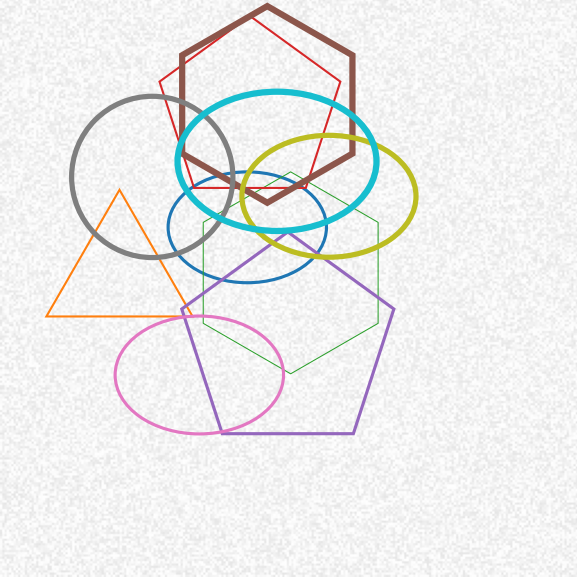[{"shape": "oval", "thickness": 1.5, "radius": 0.69, "center": [0.428, 0.606]}, {"shape": "triangle", "thickness": 1, "radius": 0.73, "center": [0.207, 0.524]}, {"shape": "hexagon", "thickness": 0.5, "radius": 0.87, "center": [0.503, 0.527]}, {"shape": "pentagon", "thickness": 1, "radius": 0.82, "center": [0.433, 0.807]}, {"shape": "pentagon", "thickness": 1.5, "radius": 0.97, "center": [0.498, 0.404]}, {"shape": "hexagon", "thickness": 3, "radius": 0.85, "center": [0.463, 0.818]}, {"shape": "oval", "thickness": 1.5, "radius": 0.73, "center": [0.345, 0.35]}, {"shape": "circle", "thickness": 2.5, "radius": 0.7, "center": [0.264, 0.693]}, {"shape": "oval", "thickness": 2.5, "radius": 0.75, "center": [0.57, 0.659]}, {"shape": "oval", "thickness": 3, "radius": 0.86, "center": [0.48, 0.72]}]